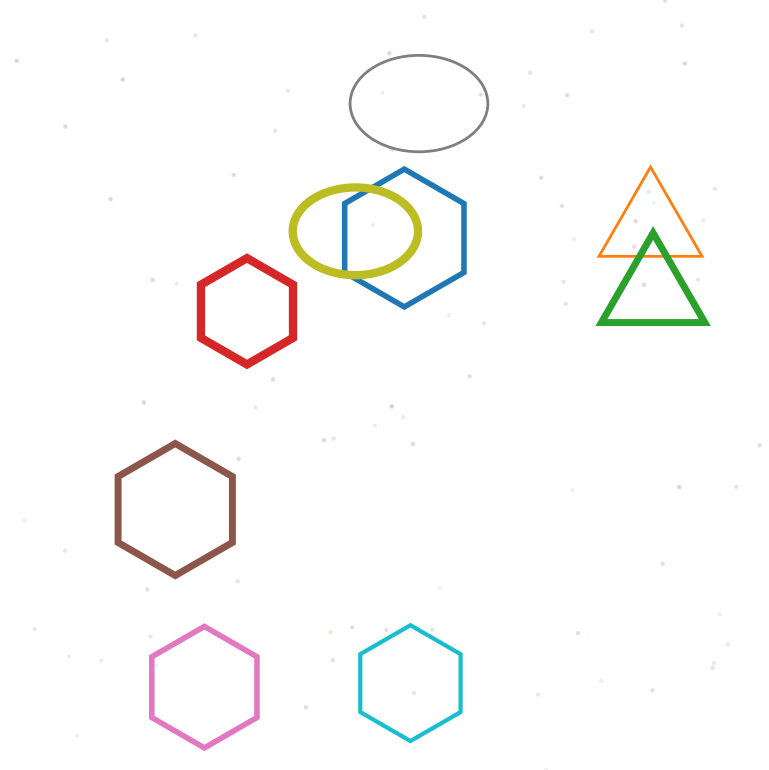[{"shape": "hexagon", "thickness": 2, "radius": 0.45, "center": [0.525, 0.691]}, {"shape": "triangle", "thickness": 1, "radius": 0.39, "center": [0.845, 0.706]}, {"shape": "triangle", "thickness": 2.5, "radius": 0.39, "center": [0.848, 0.62]}, {"shape": "hexagon", "thickness": 3, "radius": 0.35, "center": [0.321, 0.596]}, {"shape": "hexagon", "thickness": 2.5, "radius": 0.43, "center": [0.228, 0.338]}, {"shape": "hexagon", "thickness": 2, "radius": 0.39, "center": [0.265, 0.108]}, {"shape": "oval", "thickness": 1, "radius": 0.45, "center": [0.544, 0.865]}, {"shape": "oval", "thickness": 3, "radius": 0.41, "center": [0.462, 0.7]}, {"shape": "hexagon", "thickness": 1.5, "radius": 0.38, "center": [0.533, 0.113]}]